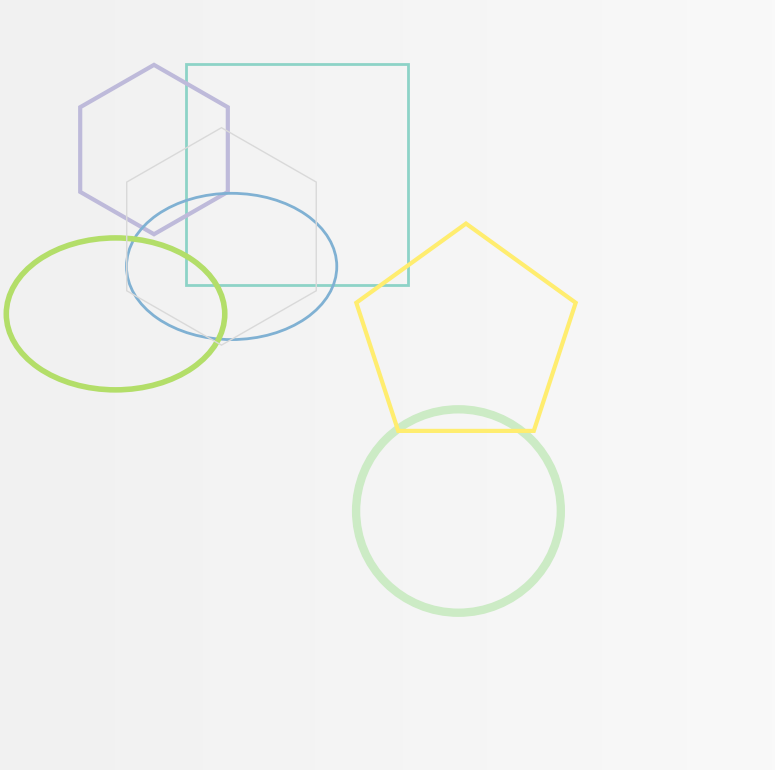[{"shape": "square", "thickness": 1, "radius": 0.72, "center": [0.384, 0.773]}, {"shape": "hexagon", "thickness": 1.5, "radius": 0.55, "center": [0.199, 0.806]}, {"shape": "oval", "thickness": 1, "radius": 0.68, "center": [0.299, 0.654]}, {"shape": "oval", "thickness": 2, "radius": 0.7, "center": [0.149, 0.592]}, {"shape": "hexagon", "thickness": 0.5, "radius": 0.71, "center": [0.286, 0.693]}, {"shape": "circle", "thickness": 3, "radius": 0.66, "center": [0.592, 0.336]}, {"shape": "pentagon", "thickness": 1.5, "radius": 0.74, "center": [0.601, 0.561]}]